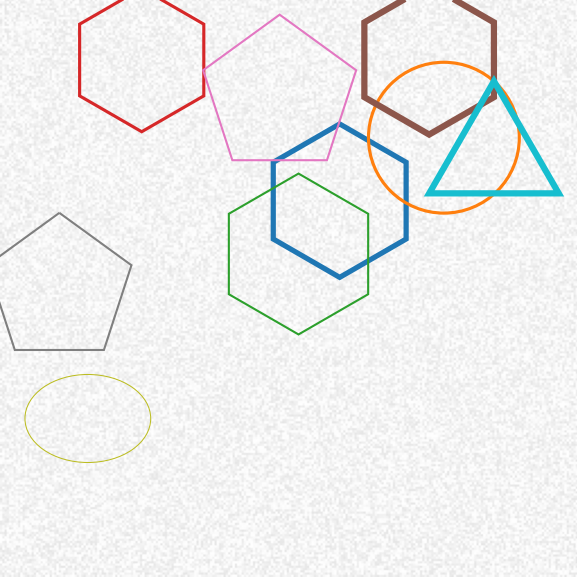[{"shape": "hexagon", "thickness": 2.5, "radius": 0.66, "center": [0.588, 0.652]}, {"shape": "circle", "thickness": 1.5, "radius": 0.65, "center": [0.769, 0.761]}, {"shape": "hexagon", "thickness": 1, "radius": 0.7, "center": [0.517, 0.559]}, {"shape": "hexagon", "thickness": 1.5, "radius": 0.62, "center": [0.245, 0.895]}, {"shape": "hexagon", "thickness": 3, "radius": 0.65, "center": [0.743, 0.896]}, {"shape": "pentagon", "thickness": 1, "radius": 0.7, "center": [0.484, 0.834]}, {"shape": "pentagon", "thickness": 1, "radius": 0.66, "center": [0.103, 0.499]}, {"shape": "oval", "thickness": 0.5, "radius": 0.54, "center": [0.152, 0.274]}, {"shape": "triangle", "thickness": 3, "radius": 0.65, "center": [0.855, 0.729]}]